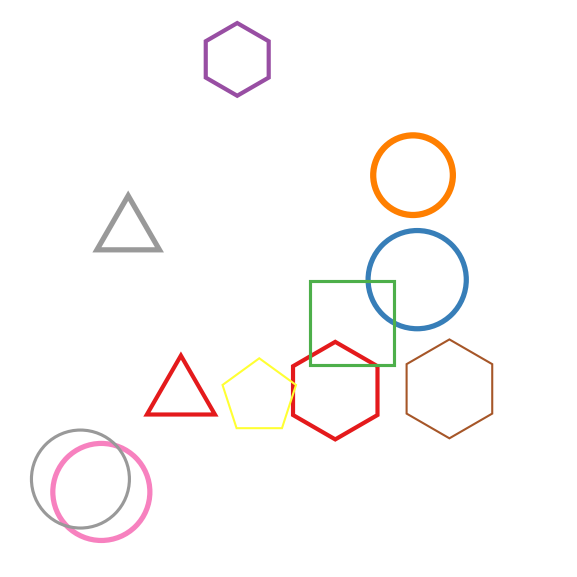[{"shape": "triangle", "thickness": 2, "radius": 0.34, "center": [0.313, 0.315]}, {"shape": "hexagon", "thickness": 2, "radius": 0.42, "center": [0.581, 0.323]}, {"shape": "circle", "thickness": 2.5, "radius": 0.43, "center": [0.722, 0.515]}, {"shape": "square", "thickness": 1.5, "radius": 0.36, "center": [0.61, 0.44]}, {"shape": "hexagon", "thickness": 2, "radius": 0.31, "center": [0.411, 0.896]}, {"shape": "circle", "thickness": 3, "radius": 0.34, "center": [0.715, 0.696]}, {"shape": "pentagon", "thickness": 1, "radius": 0.33, "center": [0.449, 0.312]}, {"shape": "hexagon", "thickness": 1, "radius": 0.43, "center": [0.778, 0.326]}, {"shape": "circle", "thickness": 2.5, "radius": 0.42, "center": [0.175, 0.147]}, {"shape": "circle", "thickness": 1.5, "radius": 0.42, "center": [0.139, 0.17]}, {"shape": "triangle", "thickness": 2.5, "radius": 0.31, "center": [0.222, 0.598]}]